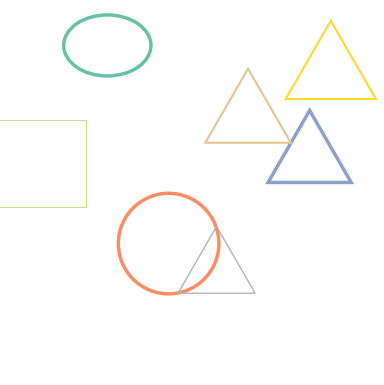[{"shape": "oval", "thickness": 2.5, "radius": 0.57, "center": [0.279, 0.882]}, {"shape": "circle", "thickness": 2.5, "radius": 0.65, "center": [0.438, 0.367]}, {"shape": "triangle", "thickness": 2.5, "radius": 0.62, "center": [0.804, 0.588]}, {"shape": "square", "thickness": 0.5, "radius": 0.57, "center": [0.109, 0.576]}, {"shape": "triangle", "thickness": 1.5, "radius": 0.68, "center": [0.859, 0.81]}, {"shape": "triangle", "thickness": 1.5, "radius": 0.64, "center": [0.644, 0.693]}, {"shape": "triangle", "thickness": 1, "radius": 0.58, "center": [0.563, 0.296]}]